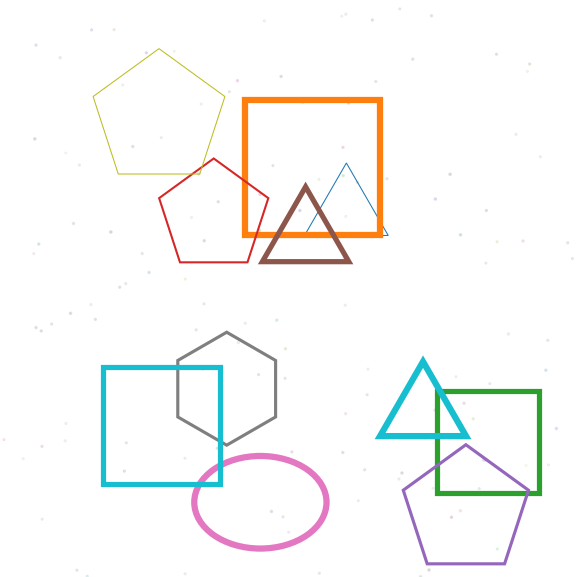[{"shape": "triangle", "thickness": 0.5, "radius": 0.42, "center": [0.6, 0.633]}, {"shape": "square", "thickness": 3, "radius": 0.58, "center": [0.541, 0.709]}, {"shape": "square", "thickness": 2.5, "radius": 0.44, "center": [0.845, 0.234]}, {"shape": "pentagon", "thickness": 1, "radius": 0.5, "center": [0.37, 0.625]}, {"shape": "pentagon", "thickness": 1.5, "radius": 0.57, "center": [0.807, 0.115]}, {"shape": "triangle", "thickness": 2.5, "radius": 0.43, "center": [0.529, 0.589]}, {"shape": "oval", "thickness": 3, "radius": 0.57, "center": [0.451, 0.129]}, {"shape": "hexagon", "thickness": 1.5, "radius": 0.49, "center": [0.393, 0.326]}, {"shape": "pentagon", "thickness": 0.5, "radius": 0.6, "center": [0.275, 0.795]}, {"shape": "square", "thickness": 2.5, "radius": 0.51, "center": [0.28, 0.262]}, {"shape": "triangle", "thickness": 3, "radius": 0.43, "center": [0.733, 0.287]}]